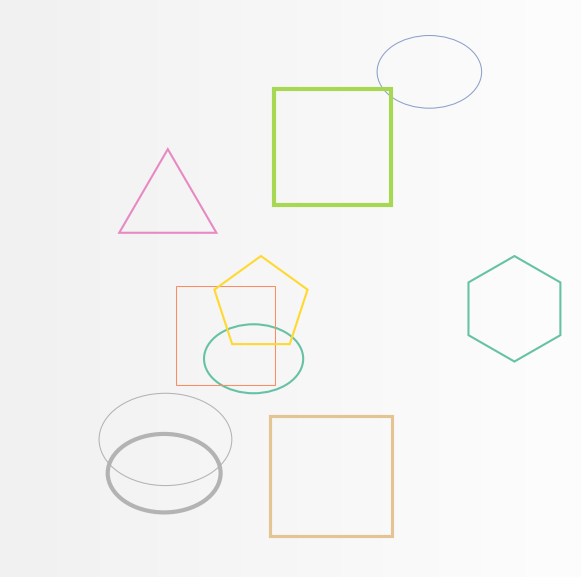[{"shape": "oval", "thickness": 1, "radius": 0.43, "center": [0.436, 0.378]}, {"shape": "hexagon", "thickness": 1, "radius": 0.46, "center": [0.885, 0.464]}, {"shape": "square", "thickness": 0.5, "radius": 0.43, "center": [0.387, 0.418]}, {"shape": "oval", "thickness": 0.5, "radius": 0.45, "center": [0.739, 0.875]}, {"shape": "triangle", "thickness": 1, "radius": 0.48, "center": [0.289, 0.644]}, {"shape": "square", "thickness": 2, "radius": 0.5, "center": [0.572, 0.745]}, {"shape": "pentagon", "thickness": 1, "radius": 0.42, "center": [0.449, 0.471]}, {"shape": "square", "thickness": 1.5, "radius": 0.52, "center": [0.57, 0.175]}, {"shape": "oval", "thickness": 0.5, "radius": 0.57, "center": [0.285, 0.238]}, {"shape": "oval", "thickness": 2, "radius": 0.49, "center": [0.282, 0.18]}]